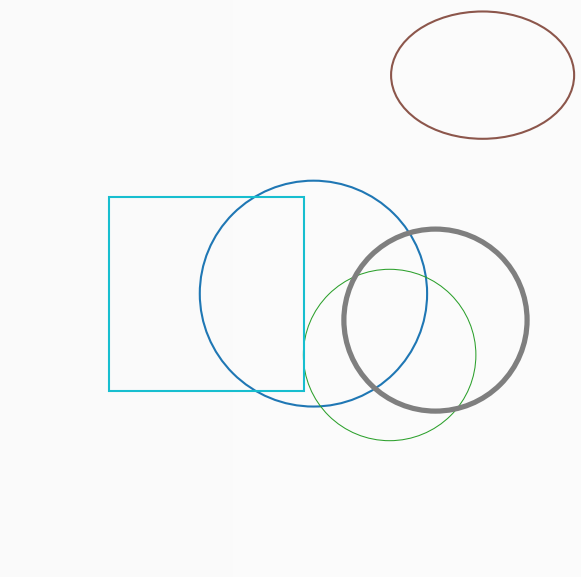[{"shape": "circle", "thickness": 1, "radius": 0.98, "center": [0.539, 0.491]}, {"shape": "circle", "thickness": 0.5, "radius": 0.74, "center": [0.67, 0.384]}, {"shape": "oval", "thickness": 1, "radius": 0.79, "center": [0.83, 0.869]}, {"shape": "circle", "thickness": 2.5, "radius": 0.79, "center": [0.749, 0.445]}, {"shape": "square", "thickness": 1, "radius": 0.84, "center": [0.355, 0.49]}]